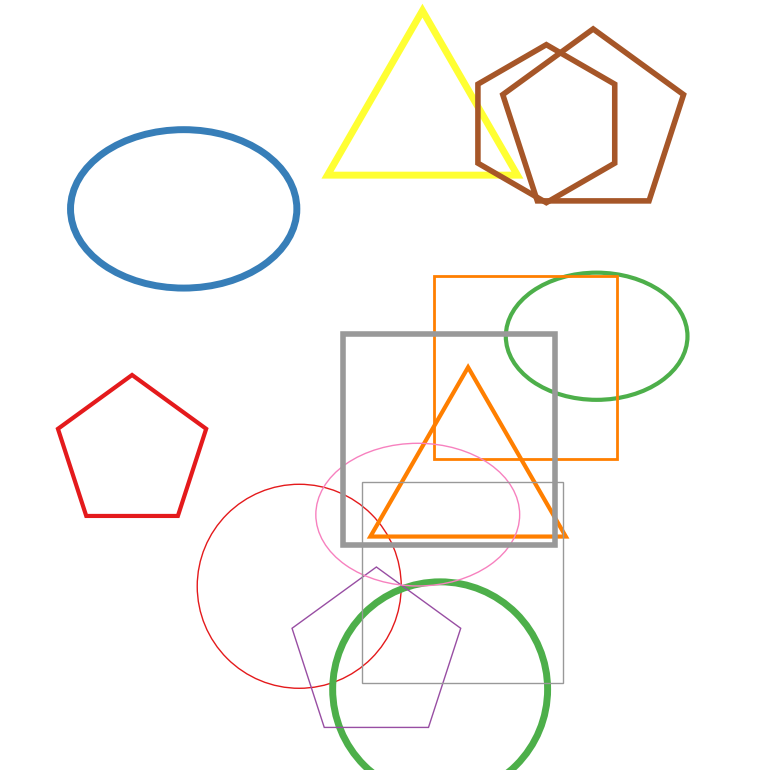[{"shape": "pentagon", "thickness": 1.5, "radius": 0.51, "center": [0.172, 0.412]}, {"shape": "circle", "thickness": 0.5, "radius": 0.66, "center": [0.389, 0.239]}, {"shape": "oval", "thickness": 2.5, "radius": 0.73, "center": [0.239, 0.729]}, {"shape": "oval", "thickness": 1.5, "radius": 0.59, "center": [0.775, 0.563]}, {"shape": "circle", "thickness": 2.5, "radius": 0.7, "center": [0.572, 0.105]}, {"shape": "pentagon", "thickness": 0.5, "radius": 0.58, "center": [0.489, 0.148]}, {"shape": "square", "thickness": 1, "radius": 0.6, "center": [0.683, 0.523]}, {"shape": "triangle", "thickness": 1.5, "radius": 0.73, "center": [0.608, 0.376]}, {"shape": "triangle", "thickness": 2.5, "radius": 0.71, "center": [0.549, 0.844]}, {"shape": "pentagon", "thickness": 2, "radius": 0.62, "center": [0.77, 0.839]}, {"shape": "hexagon", "thickness": 2, "radius": 0.51, "center": [0.71, 0.839]}, {"shape": "oval", "thickness": 0.5, "radius": 0.66, "center": [0.543, 0.332]}, {"shape": "square", "thickness": 2, "radius": 0.69, "center": [0.583, 0.429]}, {"shape": "square", "thickness": 0.5, "radius": 0.65, "center": [0.6, 0.244]}]